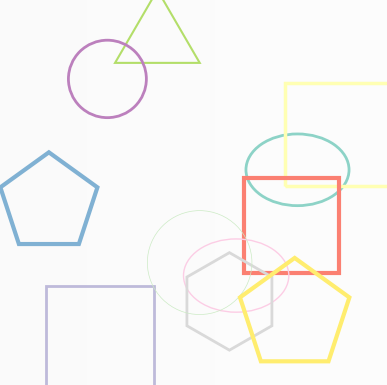[{"shape": "oval", "thickness": 2, "radius": 0.67, "center": [0.768, 0.559]}, {"shape": "square", "thickness": 2.5, "radius": 0.67, "center": [0.871, 0.65]}, {"shape": "square", "thickness": 2, "radius": 0.69, "center": [0.258, 0.119]}, {"shape": "square", "thickness": 3, "radius": 0.62, "center": [0.752, 0.415]}, {"shape": "pentagon", "thickness": 3, "radius": 0.66, "center": [0.126, 0.473]}, {"shape": "triangle", "thickness": 1.5, "radius": 0.63, "center": [0.406, 0.9]}, {"shape": "oval", "thickness": 1, "radius": 0.68, "center": [0.609, 0.284]}, {"shape": "hexagon", "thickness": 2, "radius": 0.63, "center": [0.592, 0.217]}, {"shape": "circle", "thickness": 2, "radius": 0.5, "center": [0.277, 0.795]}, {"shape": "circle", "thickness": 0.5, "radius": 0.67, "center": [0.515, 0.318]}, {"shape": "pentagon", "thickness": 3, "radius": 0.74, "center": [0.76, 0.182]}]